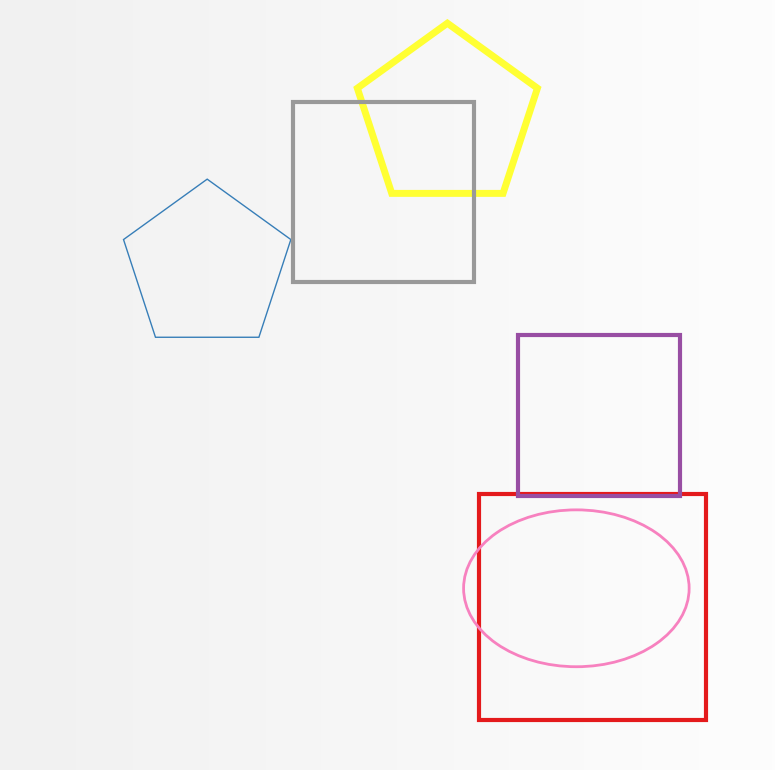[{"shape": "square", "thickness": 1.5, "radius": 0.73, "center": [0.765, 0.211]}, {"shape": "pentagon", "thickness": 0.5, "radius": 0.57, "center": [0.267, 0.654]}, {"shape": "square", "thickness": 1.5, "radius": 0.52, "center": [0.773, 0.46]}, {"shape": "pentagon", "thickness": 2.5, "radius": 0.61, "center": [0.577, 0.848]}, {"shape": "oval", "thickness": 1, "radius": 0.73, "center": [0.744, 0.236]}, {"shape": "square", "thickness": 1.5, "radius": 0.58, "center": [0.495, 0.751]}]